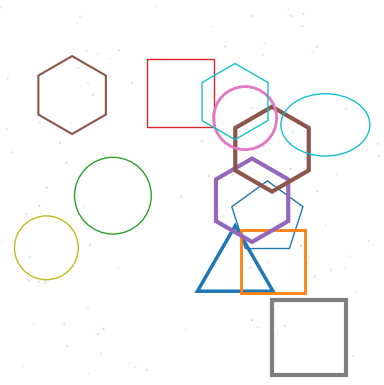[{"shape": "triangle", "thickness": 2.5, "radius": 0.57, "center": [0.611, 0.3]}, {"shape": "pentagon", "thickness": 1, "radius": 0.49, "center": [0.694, 0.433]}, {"shape": "square", "thickness": 2, "radius": 0.41, "center": [0.709, 0.32]}, {"shape": "circle", "thickness": 1, "radius": 0.5, "center": [0.293, 0.492]}, {"shape": "square", "thickness": 1, "radius": 0.44, "center": [0.469, 0.759]}, {"shape": "hexagon", "thickness": 3, "radius": 0.54, "center": [0.655, 0.48]}, {"shape": "hexagon", "thickness": 1.5, "radius": 0.51, "center": [0.187, 0.753]}, {"shape": "hexagon", "thickness": 3, "radius": 0.55, "center": [0.707, 0.613]}, {"shape": "circle", "thickness": 2, "radius": 0.41, "center": [0.637, 0.693]}, {"shape": "square", "thickness": 3, "radius": 0.49, "center": [0.803, 0.123]}, {"shape": "circle", "thickness": 1, "radius": 0.41, "center": [0.12, 0.356]}, {"shape": "hexagon", "thickness": 1, "radius": 0.49, "center": [0.61, 0.736]}, {"shape": "oval", "thickness": 1, "radius": 0.58, "center": [0.845, 0.676]}]